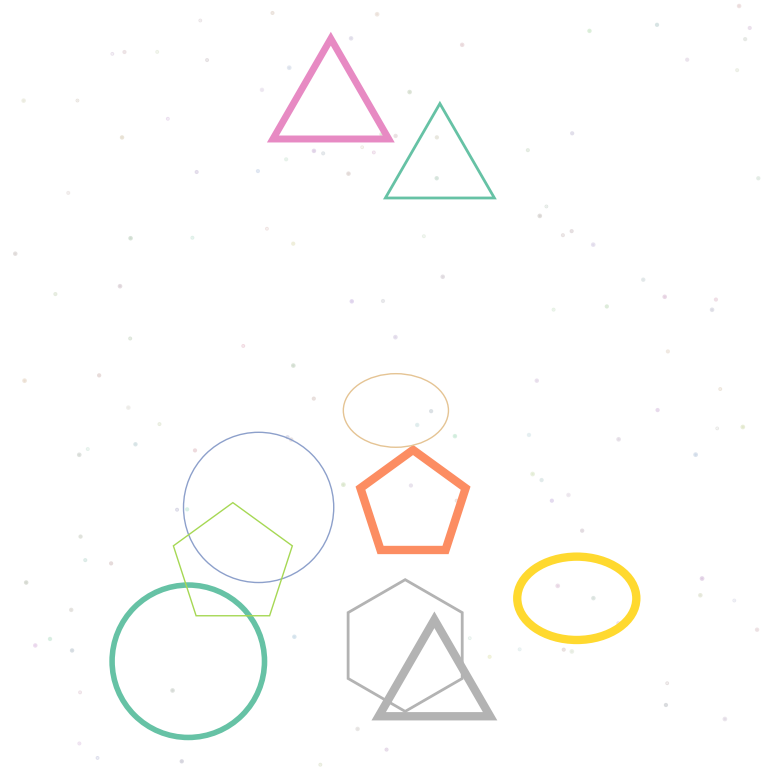[{"shape": "circle", "thickness": 2, "radius": 0.49, "center": [0.245, 0.141]}, {"shape": "triangle", "thickness": 1, "radius": 0.41, "center": [0.571, 0.784]}, {"shape": "pentagon", "thickness": 3, "radius": 0.36, "center": [0.536, 0.344]}, {"shape": "circle", "thickness": 0.5, "radius": 0.49, "center": [0.336, 0.341]}, {"shape": "triangle", "thickness": 2.5, "radius": 0.43, "center": [0.43, 0.863]}, {"shape": "pentagon", "thickness": 0.5, "radius": 0.41, "center": [0.302, 0.266]}, {"shape": "oval", "thickness": 3, "radius": 0.39, "center": [0.749, 0.223]}, {"shape": "oval", "thickness": 0.5, "radius": 0.34, "center": [0.514, 0.467]}, {"shape": "triangle", "thickness": 3, "radius": 0.42, "center": [0.564, 0.112]}, {"shape": "hexagon", "thickness": 1, "radius": 0.43, "center": [0.526, 0.162]}]